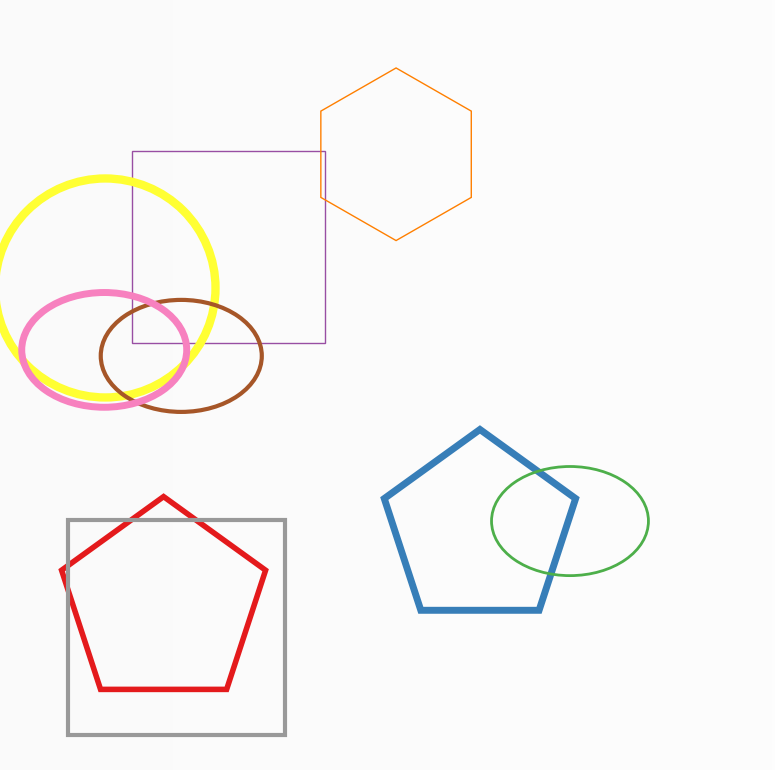[{"shape": "pentagon", "thickness": 2, "radius": 0.69, "center": [0.211, 0.217]}, {"shape": "pentagon", "thickness": 2.5, "radius": 0.65, "center": [0.619, 0.312]}, {"shape": "oval", "thickness": 1, "radius": 0.51, "center": [0.735, 0.323]}, {"shape": "square", "thickness": 0.5, "radius": 0.62, "center": [0.295, 0.68]}, {"shape": "hexagon", "thickness": 0.5, "radius": 0.56, "center": [0.511, 0.8]}, {"shape": "circle", "thickness": 3, "radius": 0.71, "center": [0.136, 0.626]}, {"shape": "oval", "thickness": 1.5, "radius": 0.52, "center": [0.234, 0.538]}, {"shape": "oval", "thickness": 2.5, "radius": 0.53, "center": [0.134, 0.546]}, {"shape": "square", "thickness": 1.5, "radius": 0.7, "center": [0.228, 0.185]}]